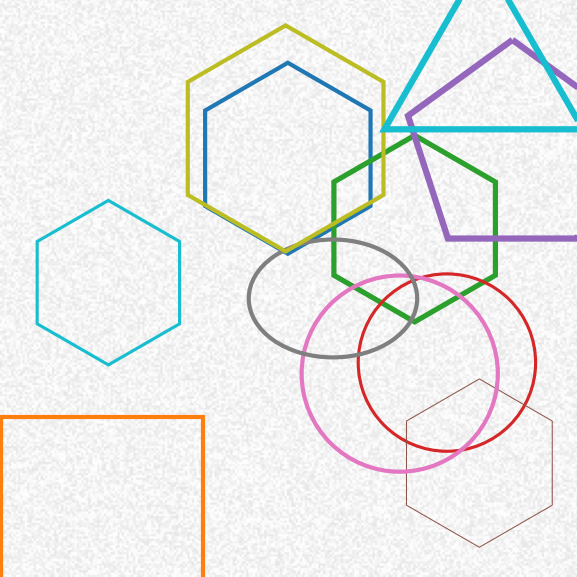[{"shape": "hexagon", "thickness": 2, "radius": 0.83, "center": [0.498, 0.725]}, {"shape": "square", "thickness": 2, "radius": 0.88, "center": [0.177, 0.101]}, {"shape": "hexagon", "thickness": 2.5, "radius": 0.81, "center": [0.718, 0.603]}, {"shape": "circle", "thickness": 1.5, "radius": 0.77, "center": [0.774, 0.371]}, {"shape": "pentagon", "thickness": 3, "radius": 0.95, "center": [0.887, 0.74]}, {"shape": "hexagon", "thickness": 0.5, "radius": 0.73, "center": [0.83, 0.197]}, {"shape": "circle", "thickness": 2, "radius": 0.85, "center": [0.692, 0.352]}, {"shape": "oval", "thickness": 2, "radius": 0.73, "center": [0.577, 0.482]}, {"shape": "hexagon", "thickness": 2, "radius": 0.98, "center": [0.495, 0.759]}, {"shape": "hexagon", "thickness": 1.5, "radius": 0.71, "center": [0.188, 0.51]}, {"shape": "triangle", "thickness": 3, "radius": 0.99, "center": [0.838, 0.874]}]